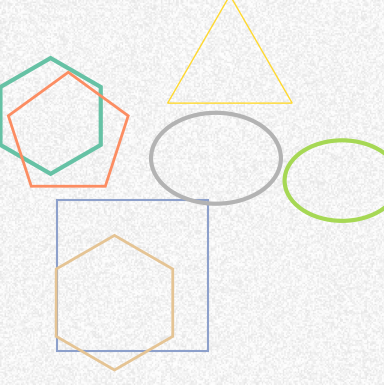[{"shape": "hexagon", "thickness": 3, "radius": 0.75, "center": [0.131, 0.699]}, {"shape": "pentagon", "thickness": 2, "radius": 0.82, "center": [0.177, 0.649]}, {"shape": "square", "thickness": 1.5, "radius": 0.98, "center": [0.344, 0.285]}, {"shape": "oval", "thickness": 3, "radius": 0.75, "center": [0.889, 0.531]}, {"shape": "triangle", "thickness": 1, "radius": 0.93, "center": [0.597, 0.826]}, {"shape": "hexagon", "thickness": 2, "radius": 0.87, "center": [0.297, 0.214]}, {"shape": "oval", "thickness": 3, "radius": 0.84, "center": [0.561, 0.589]}]